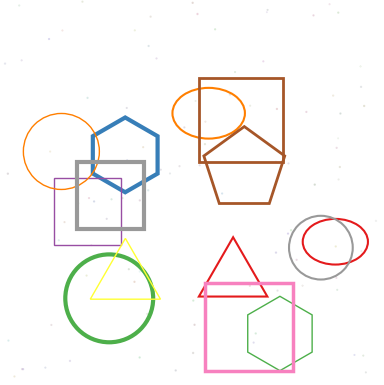[{"shape": "oval", "thickness": 1.5, "radius": 0.42, "center": [0.871, 0.372]}, {"shape": "triangle", "thickness": 1.5, "radius": 0.51, "center": [0.605, 0.281]}, {"shape": "hexagon", "thickness": 3, "radius": 0.49, "center": [0.325, 0.598]}, {"shape": "circle", "thickness": 3, "radius": 0.57, "center": [0.284, 0.225]}, {"shape": "hexagon", "thickness": 1, "radius": 0.48, "center": [0.727, 0.134]}, {"shape": "square", "thickness": 1, "radius": 0.44, "center": [0.228, 0.451]}, {"shape": "circle", "thickness": 1, "radius": 0.49, "center": [0.159, 0.607]}, {"shape": "oval", "thickness": 1.5, "radius": 0.47, "center": [0.542, 0.706]}, {"shape": "triangle", "thickness": 1, "radius": 0.53, "center": [0.326, 0.276]}, {"shape": "pentagon", "thickness": 2, "radius": 0.55, "center": [0.635, 0.561]}, {"shape": "square", "thickness": 2, "radius": 0.55, "center": [0.627, 0.688]}, {"shape": "square", "thickness": 2.5, "radius": 0.57, "center": [0.646, 0.151]}, {"shape": "circle", "thickness": 1.5, "radius": 0.41, "center": [0.833, 0.357]}, {"shape": "square", "thickness": 3, "radius": 0.43, "center": [0.287, 0.493]}]